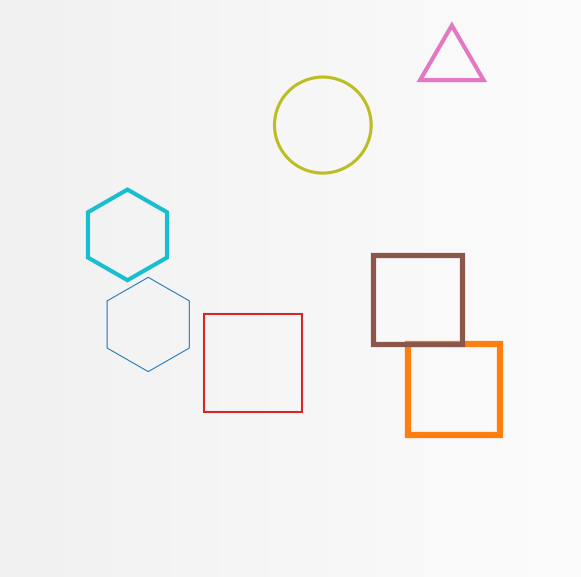[{"shape": "hexagon", "thickness": 0.5, "radius": 0.41, "center": [0.255, 0.437]}, {"shape": "square", "thickness": 3, "radius": 0.39, "center": [0.782, 0.325]}, {"shape": "square", "thickness": 1, "radius": 0.42, "center": [0.436, 0.37]}, {"shape": "square", "thickness": 2.5, "radius": 0.38, "center": [0.718, 0.481]}, {"shape": "triangle", "thickness": 2, "radius": 0.32, "center": [0.777, 0.892]}, {"shape": "circle", "thickness": 1.5, "radius": 0.42, "center": [0.555, 0.783]}, {"shape": "hexagon", "thickness": 2, "radius": 0.39, "center": [0.219, 0.592]}]